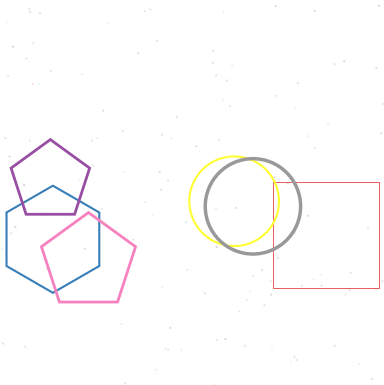[{"shape": "square", "thickness": 0.5, "radius": 0.69, "center": [0.846, 0.39]}, {"shape": "hexagon", "thickness": 1.5, "radius": 0.7, "center": [0.137, 0.379]}, {"shape": "pentagon", "thickness": 2, "radius": 0.54, "center": [0.131, 0.53]}, {"shape": "circle", "thickness": 1.5, "radius": 0.58, "center": [0.608, 0.477]}, {"shape": "pentagon", "thickness": 2, "radius": 0.64, "center": [0.23, 0.319]}, {"shape": "circle", "thickness": 2.5, "radius": 0.62, "center": [0.657, 0.464]}]